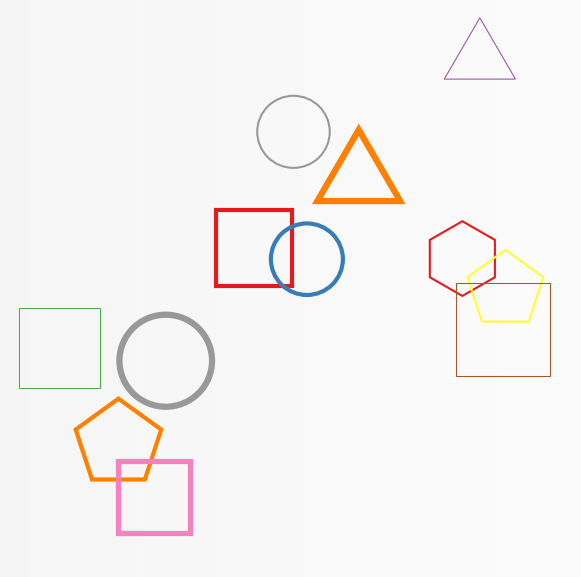[{"shape": "square", "thickness": 2, "radius": 0.33, "center": [0.437, 0.57]}, {"shape": "hexagon", "thickness": 1, "radius": 0.32, "center": [0.795, 0.551]}, {"shape": "circle", "thickness": 2, "radius": 0.31, "center": [0.528, 0.55]}, {"shape": "square", "thickness": 0.5, "radius": 0.34, "center": [0.102, 0.397]}, {"shape": "triangle", "thickness": 0.5, "radius": 0.35, "center": [0.826, 0.897]}, {"shape": "pentagon", "thickness": 2, "radius": 0.39, "center": [0.204, 0.231]}, {"shape": "triangle", "thickness": 3, "radius": 0.41, "center": [0.617, 0.692]}, {"shape": "pentagon", "thickness": 1, "radius": 0.34, "center": [0.869, 0.498]}, {"shape": "square", "thickness": 0.5, "radius": 0.41, "center": [0.865, 0.429]}, {"shape": "square", "thickness": 2.5, "radius": 0.31, "center": [0.265, 0.138]}, {"shape": "circle", "thickness": 3, "radius": 0.4, "center": [0.285, 0.375]}, {"shape": "circle", "thickness": 1, "radius": 0.31, "center": [0.505, 0.771]}]